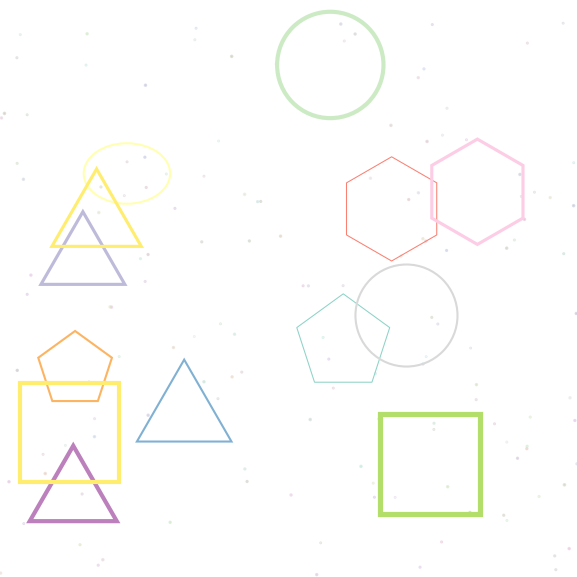[{"shape": "pentagon", "thickness": 0.5, "radius": 0.42, "center": [0.594, 0.406]}, {"shape": "oval", "thickness": 1, "radius": 0.37, "center": [0.22, 0.699]}, {"shape": "triangle", "thickness": 1.5, "radius": 0.42, "center": [0.144, 0.549]}, {"shape": "hexagon", "thickness": 0.5, "radius": 0.45, "center": [0.678, 0.637]}, {"shape": "triangle", "thickness": 1, "radius": 0.47, "center": [0.319, 0.282]}, {"shape": "pentagon", "thickness": 1, "radius": 0.34, "center": [0.13, 0.359]}, {"shape": "square", "thickness": 2.5, "radius": 0.43, "center": [0.745, 0.195]}, {"shape": "hexagon", "thickness": 1.5, "radius": 0.46, "center": [0.827, 0.667]}, {"shape": "circle", "thickness": 1, "radius": 0.44, "center": [0.704, 0.453]}, {"shape": "triangle", "thickness": 2, "radius": 0.44, "center": [0.127, 0.14]}, {"shape": "circle", "thickness": 2, "radius": 0.46, "center": [0.572, 0.887]}, {"shape": "triangle", "thickness": 1.5, "radius": 0.45, "center": [0.167, 0.617]}, {"shape": "square", "thickness": 2, "radius": 0.43, "center": [0.12, 0.25]}]